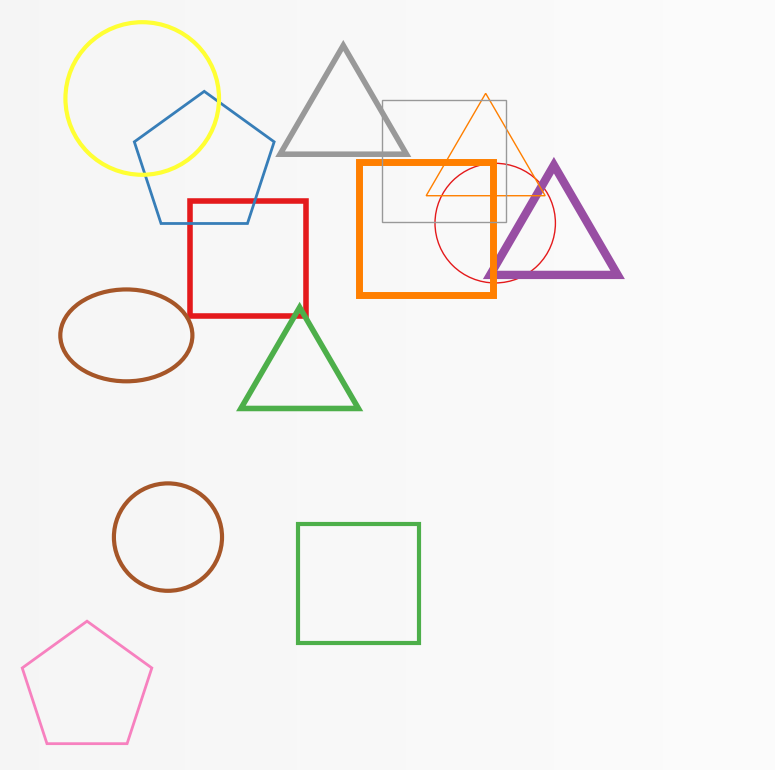[{"shape": "circle", "thickness": 0.5, "radius": 0.39, "center": [0.639, 0.71]}, {"shape": "square", "thickness": 2, "radius": 0.37, "center": [0.32, 0.664]}, {"shape": "pentagon", "thickness": 1, "radius": 0.47, "center": [0.264, 0.786]}, {"shape": "triangle", "thickness": 2, "radius": 0.44, "center": [0.387, 0.513]}, {"shape": "square", "thickness": 1.5, "radius": 0.39, "center": [0.463, 0.242]}, {"shape": "triangle", "thickness": 3, "radius": 0.47, "center": [0.715, 0.69]}, {"shape": "triangle", "thickness": 0.5, "radius": 0.44, "center": [0.627, 0.79]}, {"shape": "square", "thickness": 2.5, "radius": 0.43, "center": [0.55, 0.704]}, {"shape": "circle", "thickness": 1.5, "radius": 0.5, "center": [0.184, 0.872]}, {"shape": "circle", "thickness": 1.5, "radius": 0.35, "center": [0.217, 0.302]}, {"shape": "oval", "thickness": 1.5, "radius": 0.43, "center": [0.163, 0.564]}, {"shape": "pentagon", "thickness": 1, "radius": 0.44, "center": [0.112, 0.105]}, {"shape": "square", "thickness": 0.5, "radius": 0.4, "center": [0.573, 0.791]}, {"shape": "triangle", "thickness": 2, "radius": 0.47, "center": [0.443, 0.847]}]